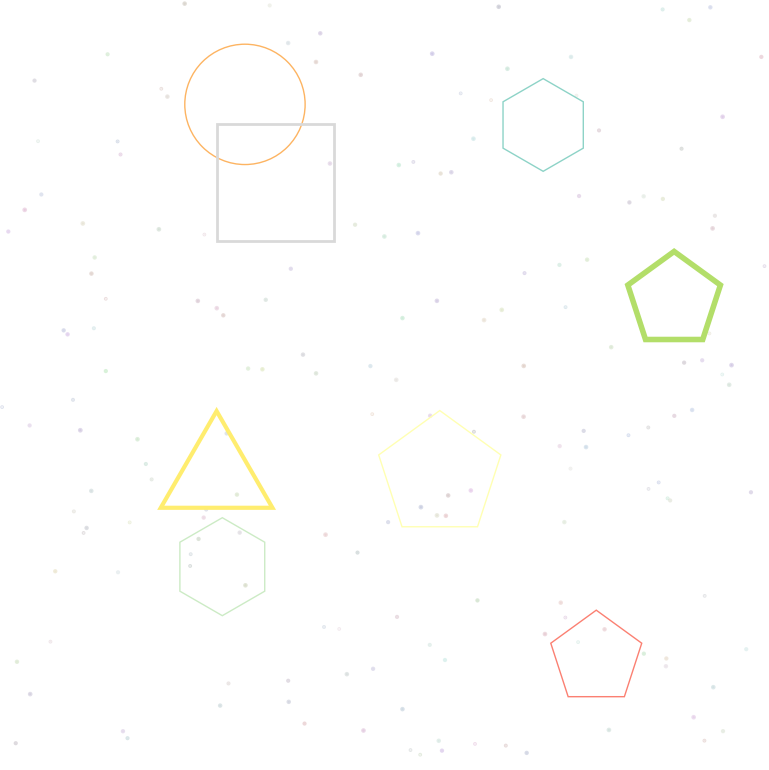[{"shape": "hexagon", "thickness": 0.5, "radius": 0.3, "center": [0.705, 0.838]}, {"shape": "pentagon", "thickness": 0.5, "radius": 0.42, "center": [0.571, 0.383]}, {"shape": "pentagon", "thickness": 0.5, "radius": 0.31, "center": [0.774, 0.145]}, {"shape": "circle", "thickness": 0.5, "radius": 0.39, "center": [0.318, 0.864]}, {"shape": "pentagon", "thickness": 2, "radius": 0.32, "center": [0.875, 0.61]}, {"shape": "square", "thickness": 1, "radius": 0.38, "center": [0.358, 0.764]}, {"shape": "hexagon", "thickness": 0.5, "radius": 0.32, "center": [0.289, 0.264]}, {"shape": "triangle", "thickness": 1.5, "radius": 0.42, "center": [0.281, 0.382]}]